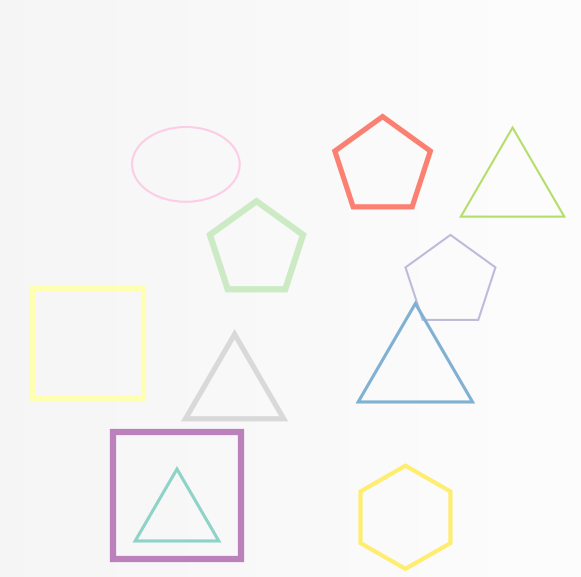[{"shape": "triangle", "thickness": 1.5, "radius": 0.42, "center": [0.304, 0.104]}, {"shape": "square", "thickness": 2.5, "radius": 0.48, "center": [0.15, 0.405]}, {"shape": "pentagon", "thickness": 1, "radius": 0.41, "center": [0.775, 0.511]}, {"shape": "pentagon", "thickness": 2.5, "radius": 0.43, "center": [0.658, 0.711]}, {"shape": "triangle", "thickness": 1.5, "radius": 0.57, "center": [0.715, 0.36]}, {"shape": "triangle", "thickness": 1, "radius": 0.51, "center": [0.882, 0.675]}, {"shape": "oval", "thickness": 1, "radius": 0.46, "center": [0.32, 0.714]}, {"shape": "triangle", "thickness": 2.5, "radius": 0.49, "center": [0.404, 0.323]}, {"shape": "square", "thickness": 3, "radius": 0.55, "center": [0.305, 0.141]}, {"shape": "pentagon", "thickness": 3, "radius": 0.42, "center": [0.441, 0.566]}, {"shape": "hexagon", "thickness": 2, "radius": 0.45, "center": [0.698, 0.103]}]